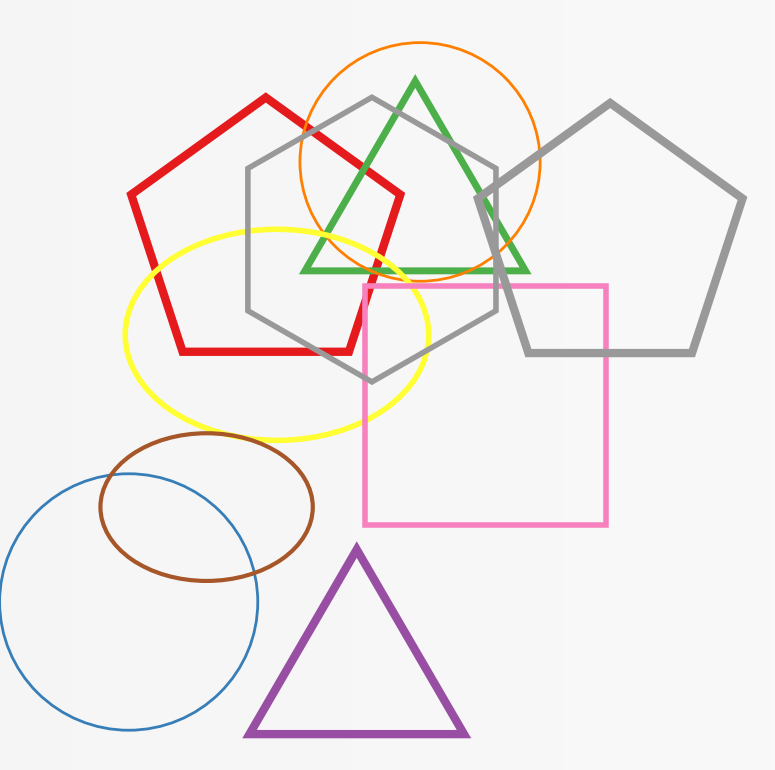[{"shape": "pentagon", "thickness": 3, "radius": 0.91, "center": [0.343, 0.691]}, {"shape": "circle", "thickness": 1, "radius": 0.83, "center": [0.166, 0.218]}, {"shape": "triangle", "thickness": 2.5, "radius": 0.82, "center": [0.536, 0.73]}, {"shape": "triangle", "thickness": 3, "radius": 0.8, "center": [0.46, 0.126]}, {"shape": "circle", "thickness": 1, "radius": 0.77, "center": [0.542, 0.79]}, {"shape": "oval", "thickness": 2, "radius": 0.98, "center": [0.357, 0.565]}, {"shape": "oval", "thickness": 1.5, "radius": 0.69, "center": [0.267, 0.341]}, {"shape": "square", "thickness": 2, "radius": 0.78, "center": [0.627, 0.474]}, {"shape": "pentagon", "thickness": 3, "radius": 0.9, "center": [0.787, 0.687]}, {"shape": "hexagon", "thickness": 2, "radius": 0.92, "center": [0.48, 0.689]}]